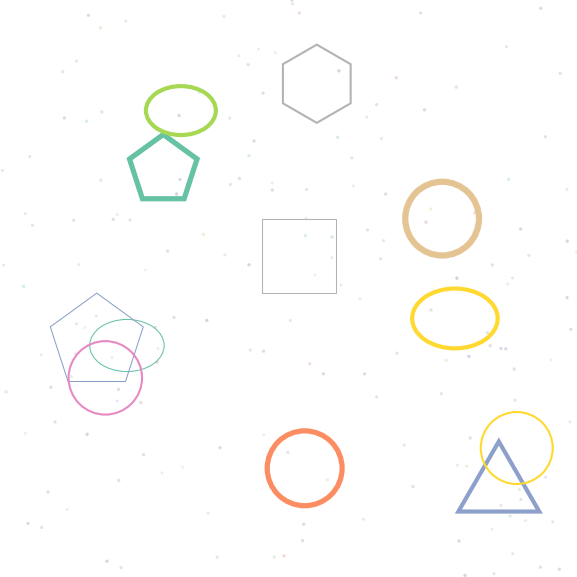[{"shape": "pentagon", "thickness": 2.5, "radius": 0.31, "center": [0.283, 0.705]}, {"shape": "oval", "thickness": 0.5, "radius": 0.32, "center": [0.22, 0.401]}, {"shape": "circle", "thickness": 2.5, "radius": 0.32, "center": [0.528, 0.188]}, {"shape": "triangle", "thickness": 2, "radius": 0.4, "center": [0.864, 0.154]}, {"shape": "pentagon", "thickness": 0.5, "radius": 0.42, "center": [0.168, 0.407]}, {"shape": "circle", "thickness": 1, "radius": 0.32, "center": [0.182, 0.345]}, {"shape": "oval", "thickness": 2, "radius": 0.3, "center": [0.313, 0.808]}, {"shape": "oval", "thickness": 2, "radius": 0.37, "center": [0.788, 0.448]}, {"shape": "circle", "thickness": 1, "radius": 0.31, "center": [0.895, 0.223]}, {"shape": "circle", "thickness": 3, "radius": 0.32, "center": [0.766, 0.621]}, {"shape": "square", "thickness": 0.5, "radius": 0.32, "center": [0.518, 0.556]}, {"shape": "hexagon", "thickness": 1, "radius": 0.34, "center": [0.549, 0.854]}]